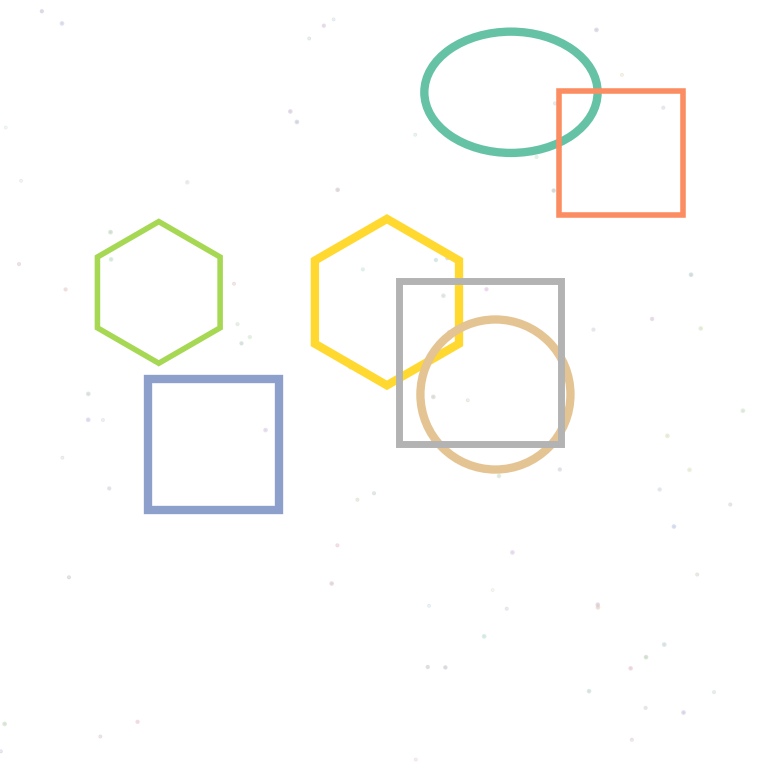[{"shape": "oval", "thickness": 3, "radius": 0.56, "center": [0.664, 0.88]}, {"shape": "square", "thickness": 2, "radius": 0.4, "center": [0.806, 0.801]}, {"shape": "square", "thickness": 3, "radius": 0.43, "center": [0.278, 0.423]}, {"shape": "hexagon", "thickness": 2, "radius": 0.46, "center": [0.206, 0.62]}, {"shape": "hexagon", "thickness": 3, "radius": 0.54, "center": [0.503, 0.608]}, {"shape": "circle", "thickness": 3, "radius": 0.49, "center": [0.643, 0.488]}, {"shape": "square", "thickness": 2.5, "radius": 0.53, "center": [0.623, 0.529]}]